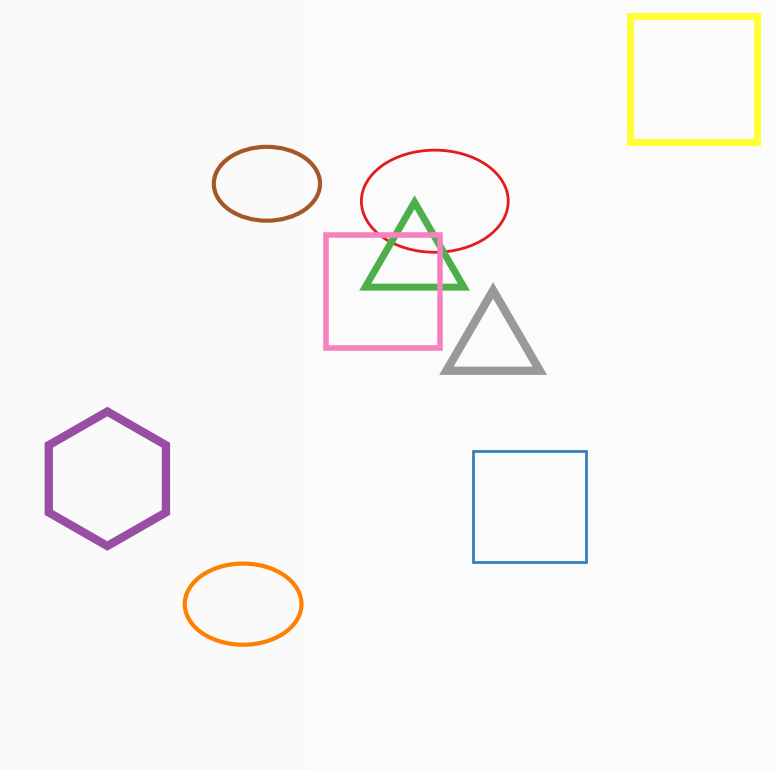[{"shape": "oval", "thickness": 1, "radius": 0.47, "center": [0.561, 0.739]}, {"shape": "square", "thickness": 1, "radius": 0.36, "center": [0.683, 0.342]}, {"shape": "triangle", "thickness": 2.5, "radius": 0.37, "center": [0.535, 0.664]}, {"shape": "hexagon", "thickness": 3, "radius": 0.44, "center": [0.139, 0.378]}, {"shape": "oval", "thickness": 1.5, "radius": 0.38, "center": [0.314, 0.215]}, {"shape": "square", "thickness": 2.5, "radius": 0.41, "center": [0.895, 0.898]}, {"shape": "oval", "thickness": 1.5, "radius": 0.34, "center": [0.344, 0.761]}, {"shape": "square", "thickness": 2, "radius": 0.37, "center": [0.494, 0.622]}, {"shape": "triangle", "thickness": 3, "radius": 0.35, "center": [0.636, 0.553]}]